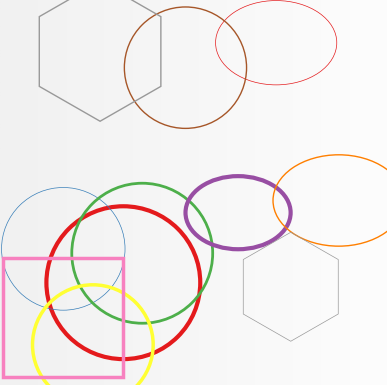[{"shape": "oval", "thickness": 0.5, "radius": 0.78, "center": [0.713, 0.889]}, {"shape": "circle", "thickness": 3, "radius": 0.99, "center": [0.318, 0.266]}, {"shape": "circle", "thickness": 0.5, "radius": 0.8, "center": [0.163, 0.354]}, {"shape": "circle", "thickness": 2, "radius": 0.91, "center": [0.367, 0.342]}, {"shape": "oval", "thickness": 3, "radius": 0.68, "center": [0.614, 0.448]}, {"shape": "oval", "thickness": 1, "radius": 0.85, "center": [0.874, 0.479]}, {"shape": "circle", "thickness": 2.5, "radius": 0.78, "center": [0.24, 0.105]}, {"shape": "circle", "thickness": 1, "radius": 0.79, "center": [0.479, 0.824]}, {"shape": "square", "thickness": 2.5, "radius": 0.78, "center": [0.163, 0.175]}, {"shape": "hexagon", "thickness": 1, "radius": 0.91, "center": [0.258, 0.866]}, {"shape": "hexagon", "thickness": 0.5, "radius": 0.71, "center": [0.75, 0.255]}]